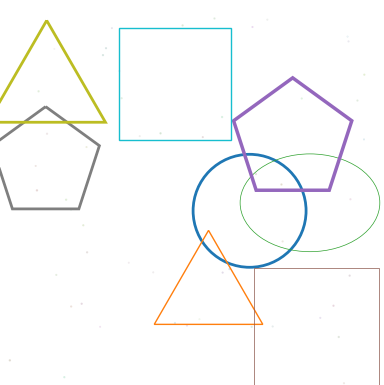[{"shape": "circle", "thickness": 2, "radius": 0.73, "center": [0.648, 0.452]}, {"shape": "triangle", "thickness": 1, "radius": 0.81, "center": [0.542, 0.239]}, {"shape": "oval", "thickness": 0.5, "radius": 0.91, "center": [0.805, 0.473]}, {"shape": "pentagon", "thickness": 2.5, "radius": 0.81, "center": [0.76, 0.636]}, {"shape": "square", "thickness": 0.5, "radius": 0.81, "center": [0.822, 0.141]}, {"shape": "pentagon", "thickness": 2, "radius": 0.73, "center": [0.119, 0.576]}, {"shape": "triangle", "thickness": 2, "radius": 0.88, "center": [0.121, 0.771]}, {"shape": "square", "thickness": 1, "radius": 0.72, "center": [0.455, 0.782]}]